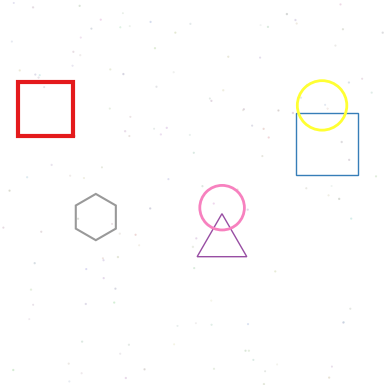[{"shape": "square", "thickness": 3, "radius": 0.36, "center": [0.118, 0.717]}, {"shape": "square", "thickness": 1, "radius": 0.41, "center": [0.85, 0.626]}, {"shape": "triangle", "thickness": 1, "radius": 0.37, "center": [0.577, 0.37]}, {"shape": "circle", "thickness": 2, "radius": 0.32, "center": [0.837, 0.726]}, {"shape": "circle", "thickness": 2, "radius": 0.29, "center": [0.577, 0.461]}, {"shape": "hexagon", "thickness": 1.5, "radius": 0.3, "center": [0.249, 0.436]}]